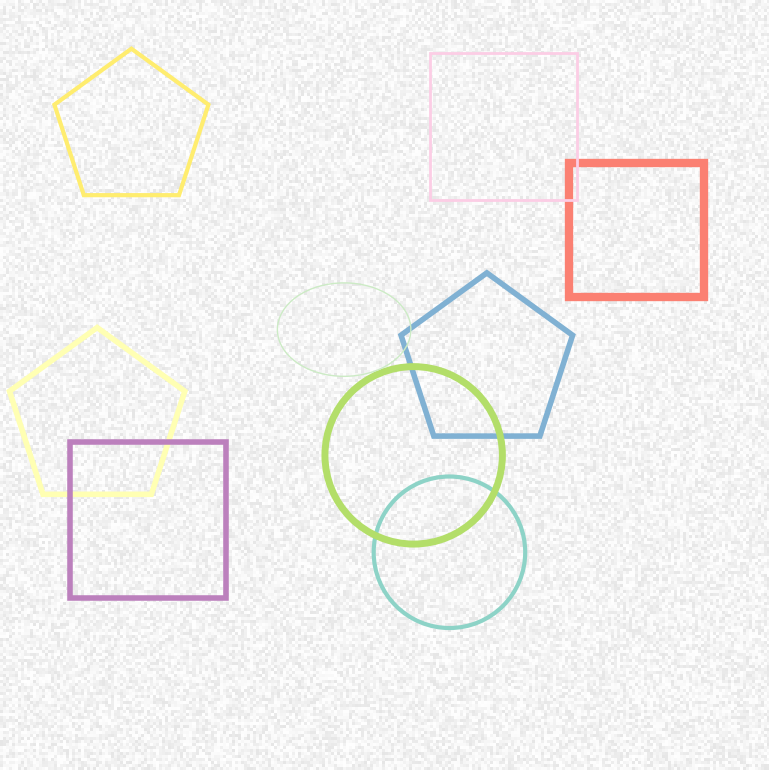[{"shape": "circle", "thickness": 1.5, "radius": 0.49, "center": [0.584, 0.283]}, {"shape": "pentagon", "thickness": 2, "radius": 0.6, "center": [0.126, 0.455]}, {"shape": "square", "thickness": 3, "radius": 0.44, "center": [0.826, 0.701]}, {"shape": "pentagon", "thickness": 2, "radius": 0.59, "center": [0.632, 0.528]}, {"shape": "circle", "thickness": 2.5, "radius": 0.58, "center": [0.537, 0.409]}, {"shape": "square", "thickness": 1, "radius": 0.48, "center": [0.654, 0.836]}, {"shape": "square", "thickness": 2, "radius": 0.51, "center": [0.192, 0.325]}, {"shape": "oval", "thickness": 0.5, "radius": 0.43, "center": [0.447, 0.572]}, {"shape": "pentagon", "thickness": 1.5, "radius": 0.53, "center": [0.171, 0.832]}]